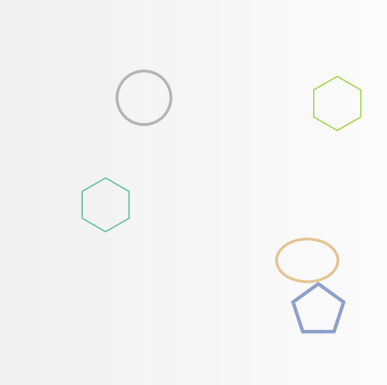[{"shape": "hexagon", "thickness": 1, "radius": 0.35, "center": [0.272, 0.468]}, {"shape": "pentagon", "thickness": 2.5, "radius": 0.34, "center": [0.822, 0.194]}, {"shape": "hexagon", "thickness": 1, "radius": 0.35, "center": [0.87, 0.731]}, {"shape": "oval", "thickness": 2, "radius": 0.4, "center": [0.793, 0.324]}, {"shape": "circle", "thickness": 2, "radius": 0.35, "center": [0.372, 0.746]}]